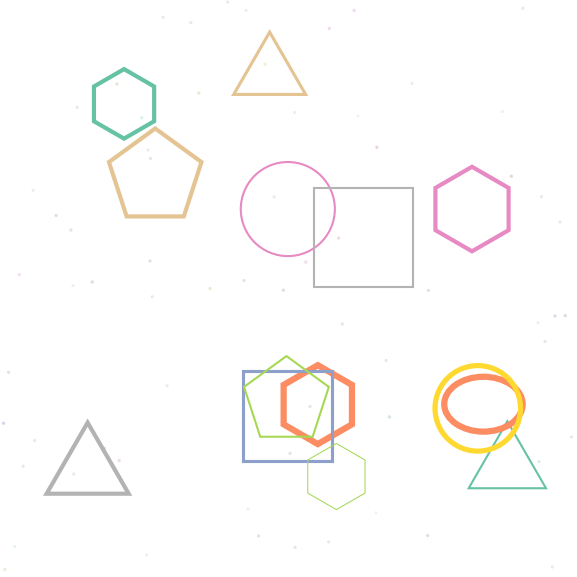[{"shape": "triangle", "thickness": 1, "radius": 0.39, "center": [0.879, 0.192]}, {"shape": "hexagon", "thickness": 2, "radius": 0.3, "center": [0.215, 0.819]}, {"shape": "hexagon", "thickness": 3, "radius": 0.34, "center": [0.55, 0.298]}, {"shape": "oval", "thickness": 3, "radius": 0.34, "center": [0.837, 0.299]}, {"shape": "square", "thickness": 1.5, "radius": 0.39, "center": [0.498, 0.279]}, {"shape": "circle", "thickness": 1, "radius": 0.41, "center": [0.498, 0.637]}, {"shape": "hexagon", "thickness": 2, "radius": 0.37, "center": [0.817, 0.637]}, {"shape": "pentagon", "thickness": 1, "radius": 0.39, "center": [0.496, 0.305]}, {"shape": "hexagon", "thickness": 0.5, "radius": 0.29, "center": [0.582, 0.174]}, {"shape": "circle", "thickness": 2.5, "radius": 0.37, "center": [0.827, 0.292]}, {"shape": "pentagon", "thickness": 2, "radius": 0.42, "center": [0.269, 0.692]}, {"shape": "triangle", "thickness": 1.5, "radius": 0.36, "center": [0.467, 0.872]}, {"shape": "square", "thickness": 1, "radius": 0.43, "center": [0.629, 0.588]}, {"shape": "triangle", "thickness": 2, "radius": 0.41, "center": [0.152, 0.185]}]